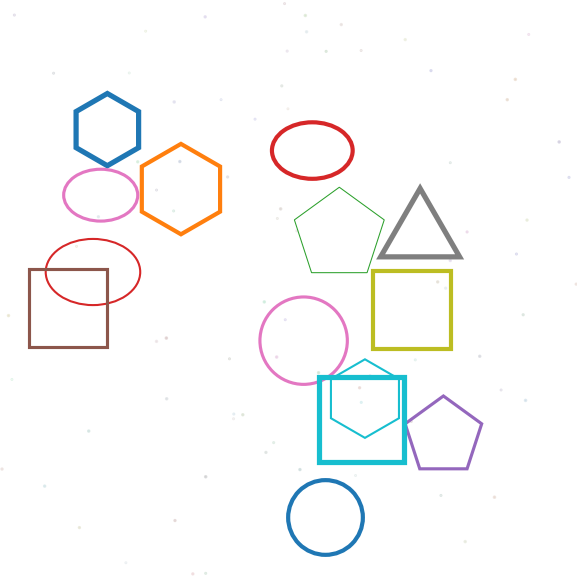[{"shape": "hexagon", "thickness": 2.5, "radius": 0.31, "center": [0.186, 0.775]}, {"shape": "circle", "thickness": 2, "radius": 0.32, "center": [0.564, 0.103]}, {"shape": "hexagon", "thickness": 2, "radius": 0.39, "center": [0.313, 0.672]}, {"shape": "pentagon", "thickness": 0.5, "radius": 0.41, "center": [0.588, 0.593]}, {"shape": "oval", "thickness": 2, "radius": 0.35, "center": [0.541, 0.738]}, {"shape": "oval", "thickness": 1, "radius": 0.41, "center": [0.161, 0.528]}, {"shape": "pentagon", "thickness": 1.5, "radius": 0.35, "center": [0.768, 0.244]}, {"shape": "square", "thickness": 1.5, "radius": 0.34, "center": [0.118, 0.466]}, {"shape": "oval", "thickness": 1.5, "radius": 0.32, "center": [0.174, 0.661]}, {"shape": "circle", "thickness": 1.5, "radius": 0.38, "center": [0.526, 0.409]}, {"shape": "triangle", "thickness": 2.5, "radius": 0.39, "center": [0.727, 0.594]}, {"shape": "square", "thickness": 2, "radius": 0.34, "center": [0.714, 0.462]}, {"shape": "hexagon", "thickness": 1, "radius": 0.34, "center": [0.632, 0.309]}, {"shape": "square", "thickness": 2.5, "radius": 0.37, "center": [0.626, 0.273]}]